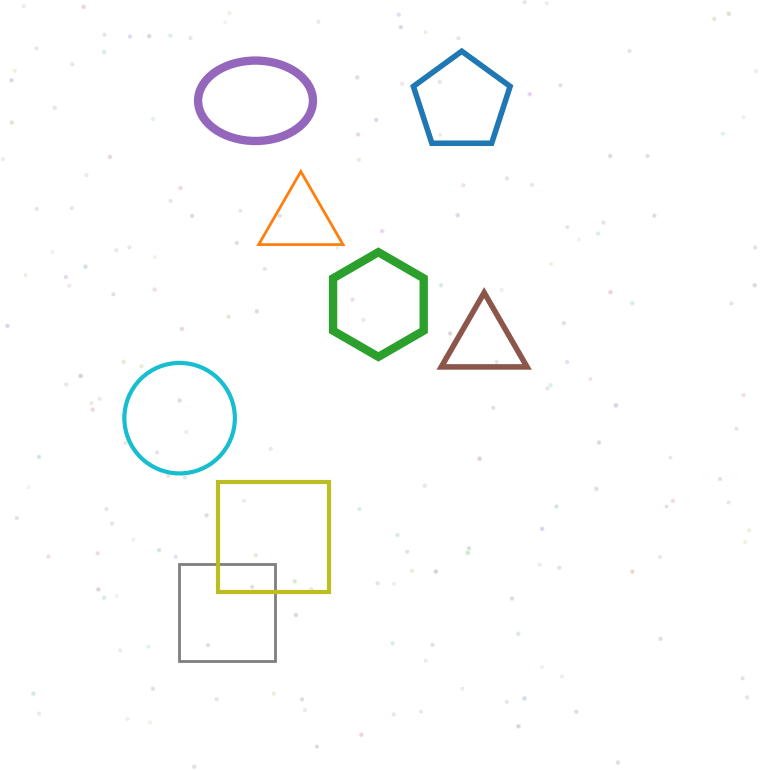[{"shape": "pentagon", "thickness": 2, "radius": 0.33, "center": [0.6, 0.867]}, {"shape": "triangle", "thickness": 1, "radius": 0.32, "center": [0.391, 0.714]}, {"shape": "hexagon", "thickness": 3, "radius": 0.34, "center": [0.491, 0.605]}, {"shape": "oval", "thickness": 3, "radius": 0.37, "center": [0.332, 0.869]}, {"shape": "triangle", "thickness": 2, "radius": 0.32, "center": [0.629, 0.556]}, {"shape": "square", "thickness": 1, "radius": 0.31, "center": [0.295, 0.204]}, {"shape": "square", "thickness": 1.5, "radius": 0.36, "center": [0.355, 0.303]}, {"shape": "circle", "thickness": 1.5, "radius": 0.36, "center": [0.233, 0.457]}]